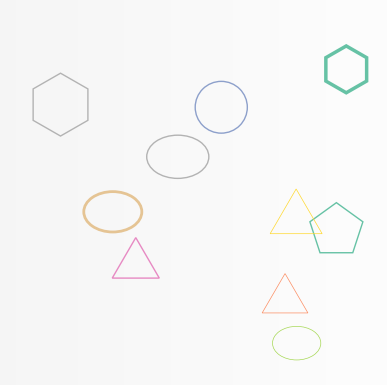[{"shape": "pentagon", "thickness": 1, "radius": 0.36, "center": [0.868, 0.402]}, {"shape": "hexagon", "thickness": 2.5, "radius": 0.3, "center": [0.894, 0.82]}, {"shape": "triangle", "thickness": 0.5, "radius": 0.34, "center": [0.736, 0.221]}, {"shape": "circle", "thickness": 1, "radius": 0.34, "center": [0.571, 0.721]}, {"shape": "triangle", "thickness": 1, "radius": 0.35, "center": [0.35, 0.313]}, {"shape": "oval", "thickness": 0.5, "radius": 0.31, "center": [0.766, 0.109]}, {"shape": "triangle", "thickness": 0.5, "radius": 0.39, "center": [0.764, 0.432]}, {"shape": "oval", "thickness": 2, "radius": 0.37, "center": [0.291, 0.45]}, {"shape": "hexagon", "thickness": 1, "radius": 0.41, "center": [0.156, 0.728]}, {"shape": "oval", "thickness": 1, "radius": 0.4, "center": [0.459, 0.593]}]